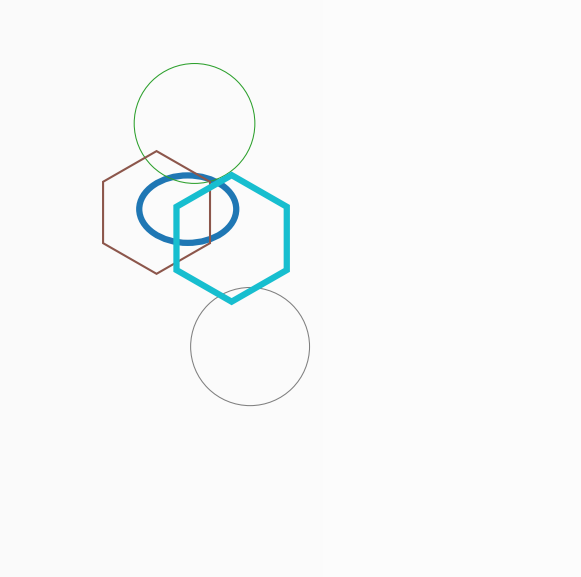[{"shape": "oval", "thickness": 3, "radius": 0.42, "center": [0.323, 0.637]}, {"shape": "circle", "thickness": 0.5, "radius": 0.52, "center": [0.335, 0.785]}, {"shape": "hexagon", "thickness": 1, "radius": 0.53, "center": [0.269, 0.631]}, {"shape": "circle", "thickness": 0.5, "radius": 0.51, "center": [0.43, 0.399]}, {"shape": "hexagon", "thickness": 3, "radius": 0.55, "center": [0.398, 0.586]}]